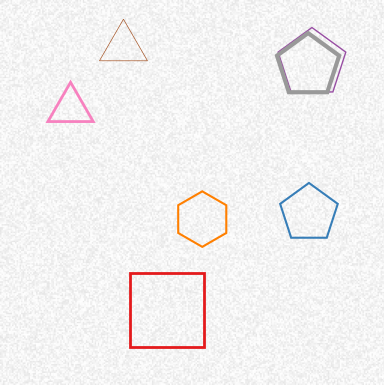[{"shape": "square", "thickness": 2, "radius": 0.48, "center": [0.434, 0.194]}, {"shape": "pentagon", "thickness": 1.5, "radius": 0.39, "center": [0.802, 0.446]}, {"shape": "pentagon", "thickness": 1, "radius": 0.46, "center": [0.81, 0.836]}, {"shape": "hexagon", "thickness": 1.5, "radius": 0.36, "center": [0.525, 0.431]}, {"shape": "triangle", "thickness": 0.5, "radius": 0.36, "center": [0.321, 0.878]}, {"shape": "triangle", "thickness": 2, "radius": 0.34, "center": [0.183, 0.718]}, {"shape": "pentagon", "thickness": 3, "radius": 0.42, "center": [0.8, 0.829]}]